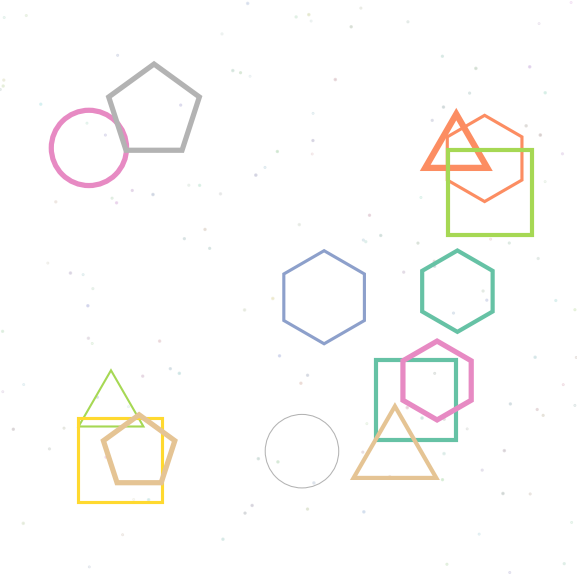[{"shape": "square", "thickness": 2, "radius": 0.35, "center": [0.721, 0.307]}, {"shape": "hexagon", "thickness": 2, "radius": 0.35, "center": [0.792, 0.495]}, {"shape": "triangle", "thickness": 3, "radius": 0.31, "center": [0.79, 0.739]}, {"shape": "hexagon", "thickness": 1.5, "radius": 0.37, "center": [0.839, 0.725]}, {"shape": "hexagon", "thickness": 1.5, "radius": 0.4, "center": [0.561, 0.484]}, {"shape": "circle", "thickness": 2.5, "radius": 0.33, "center": [0.154, 0.743]}, {"shape": "hexagon", "thickness": 2.5, "radius": 0.34, "center": [0.757, 0.34]}, {"shape": "triangle", "thickness": 1, "radius": 0.32, "center": [0.192, 0.293]}, {"shape": "square", "thickness": 2, "radius": 0.37, "center": [0.849, 0.666]}, {"shape": "square", "thickness": 1.5, "radius": 0.36, "center": [0.208, 0.202]}, {"shape": "pentagon", "thickness": 2.5, "radius": 0.33, "center": [0.241, 0.216]}, {"shape": "triangle", "thickness": 2, "radius": 0.41, "center": [0.684, 0.213]}, {"shape": "pentagon", "thickness": 2.5, "radius": 0.41, "center": [0.267, 0.806]}, {"shape": "circle", "thickness": 0.5, "radius": 0.32, "center": [0.523, 0.218]}]